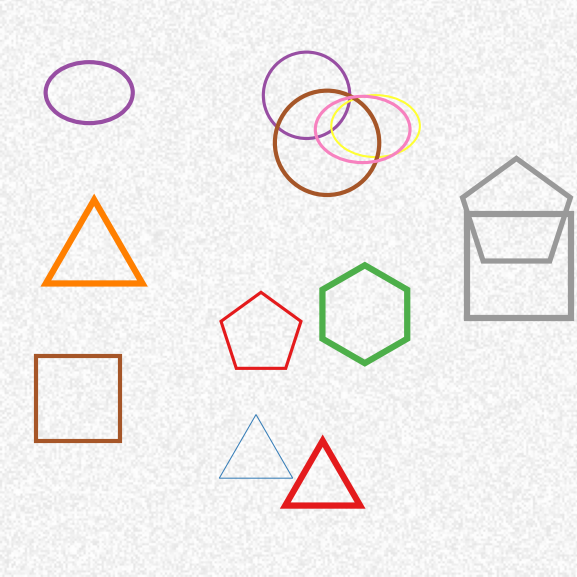[{"shape": "triangle", "thickness": 3, "radius": 0.37, "center": [0.559, 0.161]}, {"shape": "pentagon", "thickness": 1.5, "radius": 0.36, "center": [0.452, 0.42]}, {"shape": "triangle", "thickness": 0.5, "radius": 0.37, "center": [0.443, 0.208]}, {"shape": "hexagon", "thickness": 3, "radius": 0.42, "center": [0.632, 0.455]}, {"shape": "oval", "thickness": 2, "radius": 0.38, "center": [0.154, 0.839]}, {"shape": "circle", "thickness": 1.5, "radius": 0.37, "center": [0.531, 0.834]}, {"shape": "triangle", "thickness": 3, "radius": 0.48, "center": [0.163, 0.557]}, {"shape": "oval", "thickness": 1, "radius": 0.38, "center": [0.65, 0.781]}, {"shape": "circle", "thickness": 2, "radius": 0.45, "center": [0.566, 0.752]}, {"shape": "square", "thickness": 2, "radius": 0.36, "center": [0.134, 0.309]}, {"shape": "oval", "thickness": 1.5, "radius": 0.41, "center": [0.628, 0.775]}, {"shape": "square", "thickness": 3, "radius": 0.45, "center": [0.899, 0.538]}, {"shape": "pentagon", "thickness": 2.5, "radius": 0.49, "center": [0.894, 0.627]}]